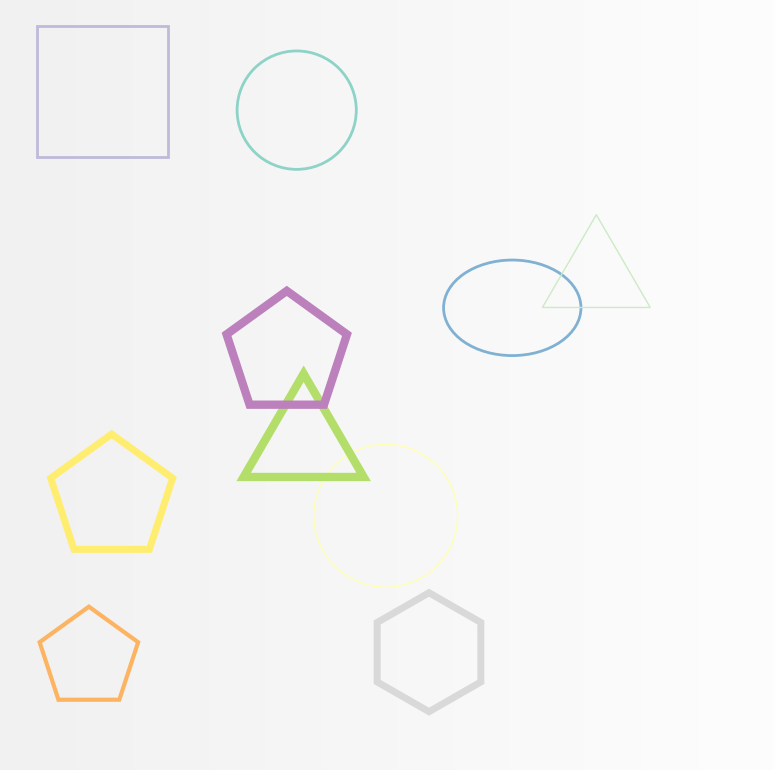[{"shape": "circle", "thickness": 1, "radius": 0.38, "center": [0.383, 0.857]}, {"shape": "circle", "thickness": 0.5, "radius": 0.46, "center": [0.498, 0.33]}, {"shape": "square", "thickness": 1, "radius": 0.42, "center": [0.132, 0.881]}, {"shape": "oval", "thickness": 1, "radius": 0.44, "center": [0.661, 0.6]}, {"shape": "pentagon", "thickness": 1.5, "radius": 0.33, "center": [0.115, 0.145]}, {"shape": "triangle", "thickness": 3, "radius": 0.45, "center": [0.392, 0.425]}, {"shape": "hexagon", "thickness": 2.5, "radius": 0.39, "center": [0.554, 0.153]}, {"shape": "pentagon", "thickness": 3, "radius": 0.41, "center": [0.37, 0.541]}, {"shape": "triangle", "thickness": 0.5, "radius": 0.4, "center": [0.769, 0.641]}, {"shape": "pentagon", "thickness": 2.5, "radius": 0.41, "center": [0.144, 0.353]}]